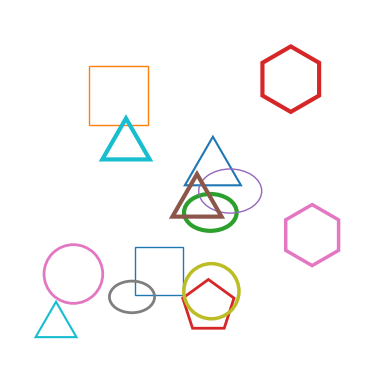[{"shape": "triangle", "thickness": 1.5, "radius": 0.42, "center": [0.553, 0.561]}, {"shape": "square", "thickness": 1, "radius": 0.31, "center": [0.413, 0.297]}, {"shape": "square", "thickness": 1, "radius": 0.38, "center": [0.308, 0.751]}, {"shape": "oval", "thickness": 3, "radius": 0.34, "center": [0.546, 0.448]}, {"shape": "hexagon", "thickness": 3, "radius": 0.43, "center": [0.755, 0.794]}, {"shape": "pentagon", "thickness": 2, "radius": 0.35, "center": [0.541, 0.204]}, {"shape": "oval", "thickness": 1, "radius": 0.41, "center": [0.598, 0.504]}, {"shape": "triangle", "thickness": 3, "radius": 0.37, "center": [0.512, 0.474]}, {"shape": "circle", "thickness": 2, "radius": 0.38, "center": [0.191, 0.288]}, {"shape": "hexagon", "thickness": 2.5, "radius": 0.4, "center": [0.811, 0.389]}, {"shape": "oval", "thickness": 2, "radius": 0.29, "center": [0.343, 0.229]}, {"shape": "circle", "thickness": 2.5, "radius": 0.36, "center": [0.549, 0.244]}, {"shape": "triangle", "thickness": 1.5, "radius": 0.31, "center": [0.146, 0.155]}, {"shape": "triangle", "thickness": 3, "radius": 0.36, "center": [0.327, 0.621]}]